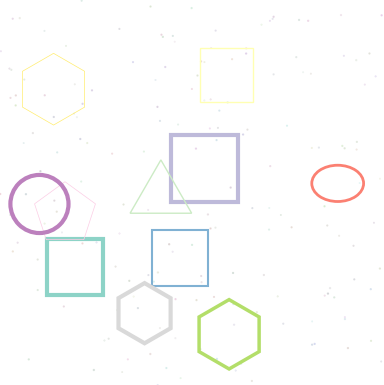[{"shape": "square", "thickness": 3, "radius": 0.36, "center": [0.196, 0.307]}, {"shape": "square", "thickness": 1, "radius": 0.35, "center": [0.588, 0.805]}, {"shape": "square", "thickness": 3, "radius": 0.43, "center": [0.532, 0.561]}, {"shape": "oval", "thickness": 2, "radius": 0.34, "center": [0.877, 0.524]}, {"shape": "square", "thickness": 1.5, "radius": 0.36, "center": [0.467, 0.329]}, {"shape": "hexagon", "thickness": 2.5, "radius": 0.45, "center": [0.595, 0.132]}, {"shape": "pentagon", "thickness": 0.5, "radius": 0.42, "center": [0.169, 0.445]}, {"shape": "hexagon", "thickness": 3, "radius": 0.39, "center": [0.375, 0.187]}, {"shape": "circle", "thickness": 3, "radius": 0.38, "center": [0.102, 0.47]}, {"shape": "triangle", "thickness": 1, "radius": 0.46, "center": [0.418, 0.492]}, {"shape": "hexagon", "thickness": 0.5, "radius": 0.47, "center": [0.139, 0.768]}]